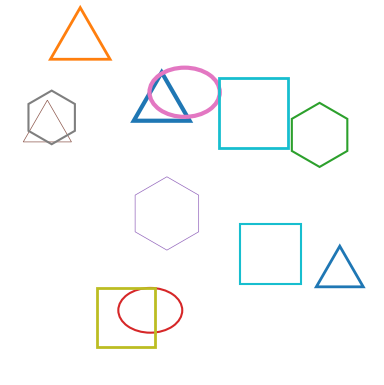[{"shape": "triangle", "thickness": 3, "radius": 0.42, "center": [0.42, 0.728]}, {"shape": "triangle", "thickness": 2, "radius": 0.35, "center": [0.883, 0.29]}, {"shape": "triangle", "thickness": 2, "radius": 0.45, "center": [0.208, 0.891]}, {"shape": "hexagon", "thickness": 1.5, "radius": 0.42, "center": [0.83, 0.65]}, {"shape": "oval", "thickness": 1.5, "radius": 0.42, "center": [0.39, 0.194]}, {"shape": "hexagon", "thickness": 0.5, "radius": 0.48, "center": [0.434, 0.446]}, {"shape": "triangle", "thickness": 0.5, "radius": 0.36, "center": [0.123, 0.668]}, {"shape": "oval", "thickness": 3, "radius": 0.46, "center": [0.48, 0.76]}, {"shape": "hexagon", "thickness": 1.5, "radius": 0.35, "center": [0.134, 0.695]}, {"shape": "square", "thickness": 2, "radius": 0.38, "center": [0.328, 0.175]}, {"shape": "square", "thickness": 1.5, "radius": 0.39, "center": [0.703, 0.341]}, {"shape": "square", "thickness": 2, "radius": 0.45, "center": [0.659, 0.706]}]